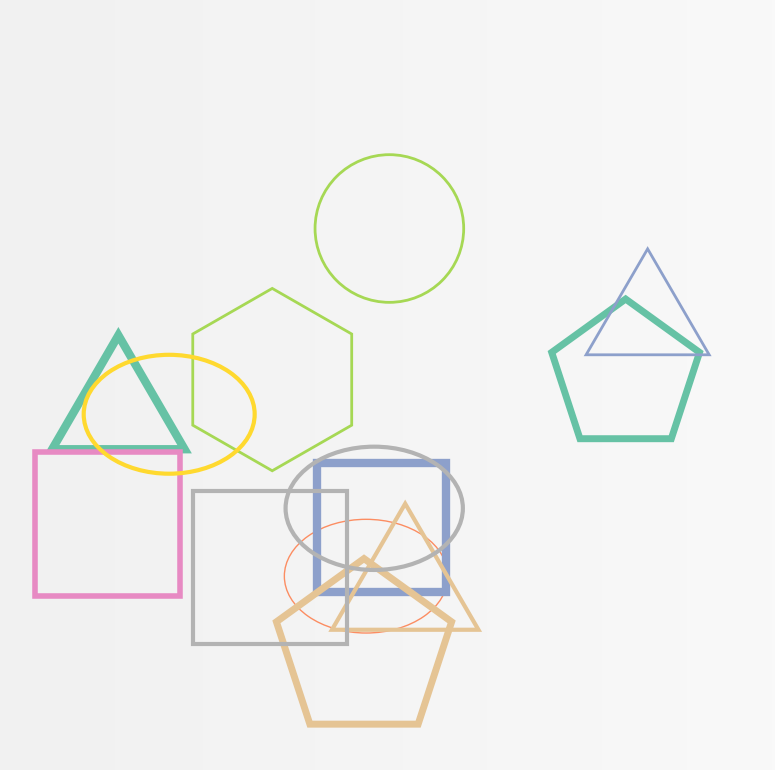[{"shape": "triangle", "thickness": 3, "radius": 0.49, "center": [0.153, 0.466]}, {"shape": "pentagon", "thickness": 2.5, "radius": 0.5, "center": [0.807, 0.511]}, {"shape": "oval", "thickness": 0.5, "radius": 0.53, "center": [0.472, 0.252]}, {"shape": "square", "thickness": 3, "radius": 0.42, "center": [0.492, 0.315]}, {"shape": "triangle", "thickness": 1, "radius": 0.46, "center": [0.836, 0.585]}, {"shape": "square", "thickness": 2, "radius": 0.47, "center": [0.139, 0.32]}, {"shape": "circle", "thickness": 1, "radius": 0.48, "center": [0.502, 0.703]}, {"shape": "hexagon", "thickness": 1, "radius": 0.59, "center": [0.351, 0.507]}, {"shape": "oval", "thickness": 1.5, "radius": 0.55, "center": [0.218, 0.462]}, {"shape": "pentagon", "thickness": 2.5, "radius": 0.59, "center": [0.47, 0.156]}, {"shape": "triangle", "thickness": 1.5, "radius": 0.55, "center": [0.523, 0.237]}, {"shape": "square", "thickness": 1.5, "radius": 0.5, "center": [0.349, 0.263]}, {"shape": "oval", "thickness": 1.5, "radius": 0.57, "center": [0.483, 0.34]}]